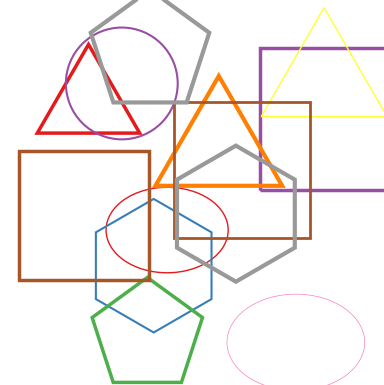[{"shape": "oval", "thickness": 1, "radius": 0.79, "center": [0.434, 0.403]}, {"shape": "triangle", "thickness": 2.5, "radius": 0.77, "center": [0.23, 0.731]}, {"shape": "hexagon", "thickness": 1.5, "radius": 0.87, "center": [0.399, 0.31]}, {"shape": "pentagon", "thickness": 2.5, "radius": 0.75, "center": [0.383, 0.129]}, {"shape": "square", "thickness": 2.5, "radius": 0.92, "center": [0.859, 0.691]}, {"shape": "circle", "thickness": 1.5, "radius": 0.73, "center": [0.316, 0.783]}, {"shape": "triangle", "thickness": 3, "radius": 0.95, "center": [0.568, 0.612]}, {"shape": "triangle", "thickness": 1, "radius": 0.94, "center": [0.842, 0.791]}, {"shape": "square", "thickness": 2.5, "radius": 0.84, "center": [0.218, 0.44]}, {"shape": "square", "thickness": 2, "radius": 0.88, "center": [0.629, 0.558]}, {"shape": "oval", "thickness": 0.5, "radius": 0.89, "center": [0.768, 0.111]}, {"shape": "hexagon", "thickness": 3, "radius": 0.88, "center": [0.613, 0.445]}, {"shape": "pentagon", "thickness": 3, "radius": 0.81, "center": [0.39, 0.865]}]